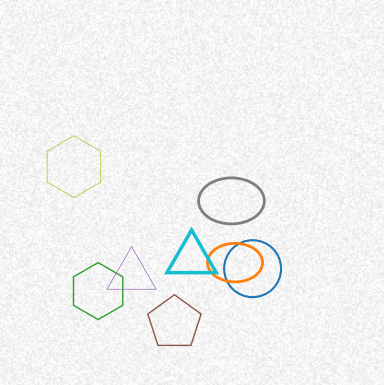[{"shape": "circle", "thickness": 1.5, "radius": 0.37, "center": [0.656, 0.302]}, {"shape": "oval", "thickness": 2, "radius": 0.36, "center": [0.61, 0.318]}, {"shape": "hexagon", "thickness": 1, "radius": 0.37, "center": [0.255, 0.244]}, {"shape": "triangle", "thickness": 0.5, "radius": 0.37, "center": [0.342, 0.286]}, {"shape": "pentagon", "thickness": 1, "radius": 0.36, "center": [0.453, 0.162]}, {"shape": "oval", "thickness": 2, "radius": 0.43, "center": [0.601, 0.478]}, {"shape": "hexagon", "thickness": 0.5, "radius": 0.4, "center": [0.192, 0.567]}, {"shape": "triangle", "thickness": 2.5, "radius": 0.37, "center": [0.498, 0.329]}]